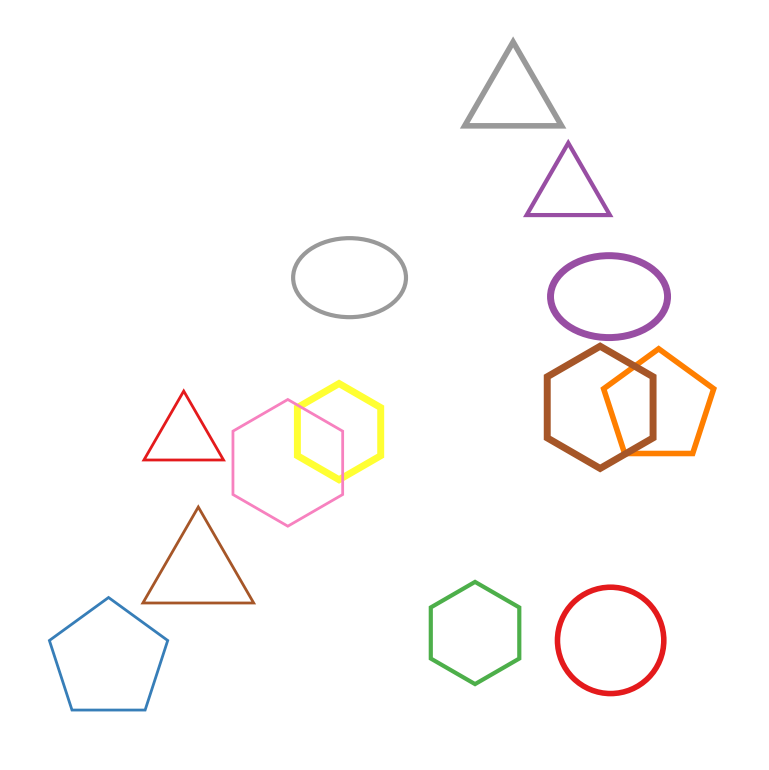[{"shape": "triangle", "thickness": 1, "radius": 0.3, "center": [0.239, 0.432]}, {"shape": "circle", "thickness": 2, "radius": 0.35, "center": [0.793, 0.168]}, {"shape": "pentagon", "thickness": 1, "radius": 0.4, "center": [0.141, 0.143]}, {"shape": "hexagon", "thickness": 1.5, "radius": 0.33, "center": [0.617, 0.178]}, {"shape": "triangle", "thickness": 1.5, "radius": 0.31, "center": [0.738, 0.752]}, {"shape": "oval", "thickness": 2.5, "radius": 0.38, "center": [0.791, 0.615]}, {"shape": "pentagon", "thickness": 2, "radius": 0.38, "center": [0.855, 0.472]}, {"shape": "hexagon", "thickness": 2.5, "radius": 0.31, "center": [0.44, 0.439]}, {"shape": "hexagon", "thickness": 2.5, "radius": 0.4, "center": [0.779, 0.471]}, {"shape": "triangle", "thickness": 1, "radius": 0.42, "center": [0.258, 0.258]}, {"shape": "hexagon", "thickness": 1, "radius": 0.41, "center": [0.374, 0.399]}, {"shape": "oval", "thickness": 1.5, "radius": 0.37, "center": [0.454, 0.639]}, {"shape": "triangle", "thickness": 2, "radius": 0.36, "center": [0.666, 0.873]}]